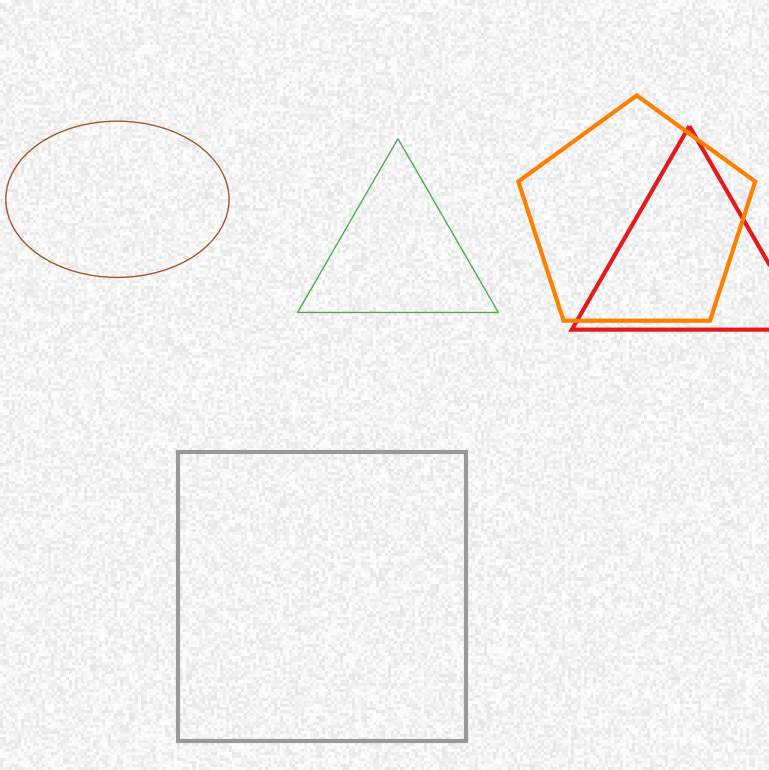[{"shape": "triangle", "thickness": 1.5, "radius": 0.88, "center": [0.895, 0.66]}, {"shape": "triangle", "thickness": 0.5, "radius": 0.75, "center": [0.517, 0.669]}, {"shape": "pentagon", "thickness": 1.5, "radius": 0.81, "center": [0.827, 0.714]}, {"shape": "oval", "thickness": 0.5, "radius": 0.72, "center": [0.152, 0.741]}, {"shape": "square", "thickness": 1.5, "radius": 0.94, "center": [0.418, 0.225]}]